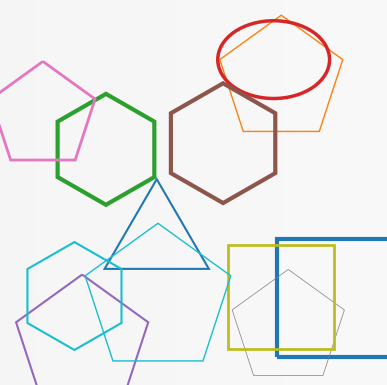[{"shape": "square", "thickness": 3, "radius": 0.77, "center": [0.868, 0.227]}, {"shape": "triangle", "thickness": 1.5, "radius": 0.78, "center": [0.404, 0.379]}, {"shape": "pentagon", "thickness": 1, "radius": 0.83, "center": [0.726, 0.794]}, {"shape": "hexagon", "thickness": 3, "radius": 0.72, "center": [0.273, 0.612]}, {"shape": "oval", "thickness": 2.5, "radius": 0.72, "center": [0.706, 0.845]}, {"shape": "pentagon", "thickness": 1.5, "radius": 0.9, "center": [0.212, 0.108]}, {"shape": "hexagon", "thickness": 3, "radius": 0.78, "center": [0.576, 0.628]}, {"shape": "pentagon", "thickness": 2, "radius": 0.71, "center": [0.111, 0.699]}, {"shape": "pentagon", "thickness": 0.5, "radius": 0.76, "center": [0.744, 0.148]}, {"shape": "square", "thickness": 2, "radius": 0.68, "center": [0.725, 0.228]}, {"shape": "hexagon", "thickness": 1.5, "radius": 0.7, "center": [0.192, 0.231]}, {"shape": "pentagon", "thickness": 1, "radius": 0.99, "center": [0.408, 0.222]}]